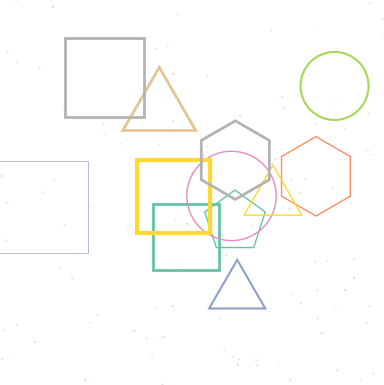[{"shape": "pentagon", "thickness": 1, "radius": 0.41, "center": [0.61, 0.424]}, {"shape": "square", "thickness": 2, "radius": 0.43, "center": [0.484, 0.385]}, {"shape": "hexagon", "thickness": 1, "radius": 0.52, "center": [0.821, 0.542]}, {"shape": "square", "thickness": 0.5, "radius": 0.59, "center": [0.109, 0.462]}, {"shape": "triangle", "thickness": 1.5, "radius": 0.42, "center": [0.616, 0.241]}, {"shape": "circle", "thickness": 1, "radius": 0.58, "center": [0.601, 0.491]}, {"shape": "circle", "thickness": 1.5, "radius": 0.44, "center": [0.869, 0.777]}, {"shape": "triangle", "thickness": 1, "radius": 0.43, "center": [0.709, 0.484]}, {"shape": "square", "thickness": 3, "radius": 0.48, "center": [0.451, 0.49]}, {"shape": "triangle", "thickness": 2, "radius": 0.55, "center": [0.414, 0.716]}, {"shape": "hexagon", "thickness": 2, "radius": 0.51, "center": [0.611, 0.584]}, {"shape": "square", "thickness": 2, "radius": 0.51, "center": [0.273, 0.8]}]